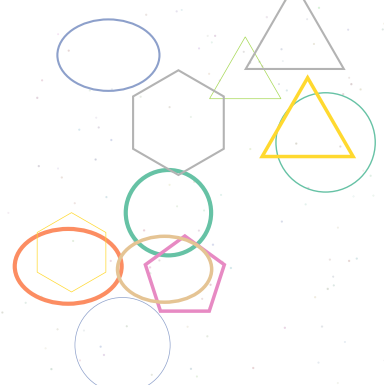[{"shape": "circle", "thickness": 3, "radius": 0.55, "center": [0.437, 0.448]}, {"shape": "circle", "thickness": 1, "radius": 0.64, "center": [0.846, 0.63]}, {"shape": "oval", "thickness": 3, "radius": 0.69, "center": [0.177, 0.308]}, {"shape": "oval", "thickness": 1.5, "radius": 0.66, "center": [0.282, 0.857]}, {"shape": "circle", "thickness": 0.5, "radius": 0.62, "center": [0.318, 0.104]}, {"shape": "pentagon", "thickness": 2.5, "radius": 0.54, "center": [0.48, 0.279]}, {"shape": "triangle", "thickness": 0.5, "radius": 0.54, "center": [0.637, 0.797]}, {"shape": "triangle", "thickness": 2.5, "radius": 0.68, "center": [0.799, 0.662]}, {"shape": "hexagon", "thickness": 0.5, "radius": 0.52, "center": [0.186, 0.345]}, {"shape": "oval", "thickness": 2.5, "radius": 0.61, "center": [0.427, 0.301]}, {"shape": "hexagon", "thickness": 1.5, "radius": 0.68, "center": [0.463, 0.681]}, {"shape": "triangle", "thickness": 1.5, "radius": 0.74, "center": [0.766, 0.894]}]